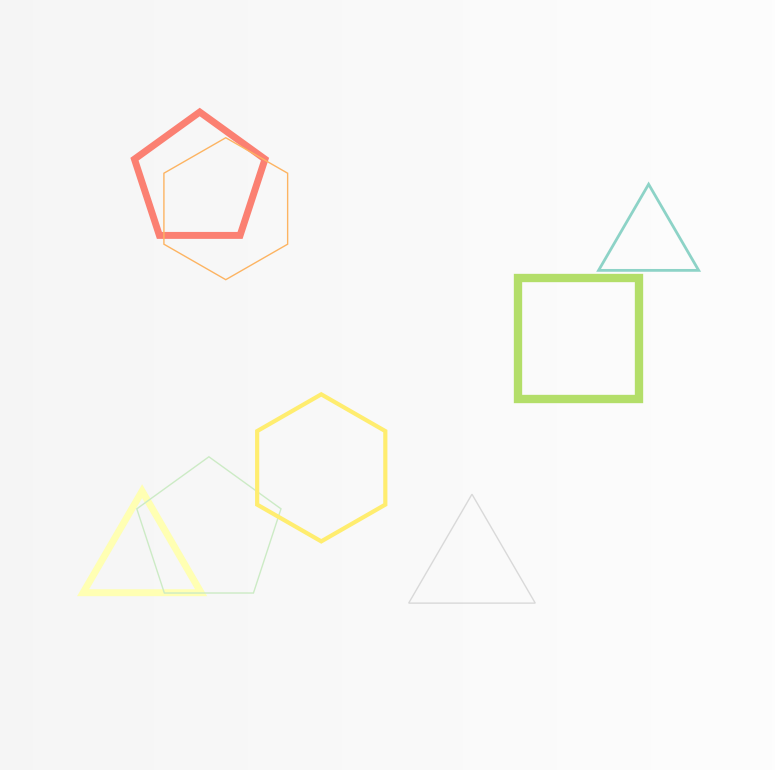[{"shape": "triangle", "thickness": 1, "radius": 0.37, "center": [0.837, 0.686]}, {"shape": "triangle", "thickness": 2.5, "radius": 0.44, "center": [0.183, 0.274]}, {"shape": "pentagon", "thickness": 2.5, "radius": 0.44, "center": [0.258, 0.766]}, {"shape": "hexagon", "thickness": 0.5, "radius": 0.46, "center": [0.291, 0.729]}, {"shape": "square", "thickness": 3, "radius": 0.39, "center": [0.746, 0.56]}, {"shape": "triangle", "thickness": 0.5, "radius": 0.47, "center": [0.609, 0.264]}, {"shape": "pentagon", "thickness": 0.5, "radius": 0.49, "center": [0.27, 0.309]}, {"shape": "hexagon", "thickness": 1.5, "radius": 0.48, "center": [0.415, 0.392]}]